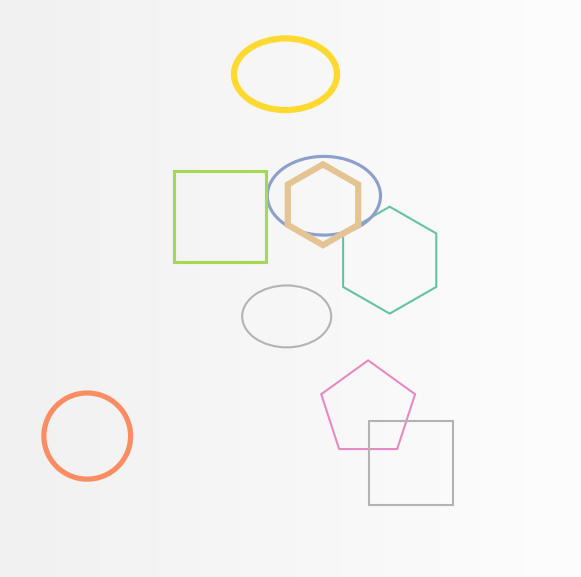[{"shape": "hexagon", "thickness": 1, "radius": 0.46, "center": [0.67, 0.549]}, {"shape": "circle", "thickness": 2.5, "radius": 0.37, "center": [0.15, 0.244]}, {"shape": "oval", "thickness": 1.5, "radius": 0.49, "center": [0.557, 0.66]}, {"shape": "pentagon", "thickness": 1, "radius": 0.42, "center": [0.633, 0.29]}, {"shape": "square", "thickness": 1.5, "radius": 0.4, "center": [0.378, 0.624]}, {"shape": "oval", "thickness": 3, "radius": 0.44, "center": [0.491, 0.871]}, {"shape": "hexagon", "thickness": 3, "radius": 0.35, "center": [0.556, 0.645]}, {"shape": "square", "thickness": 1, "radius": 0.36, "center": [0.707, 0.197]}, {"shape": "oval", "thickness": 1, "radius": 0.38, "center": [0.493, 0.451]}]